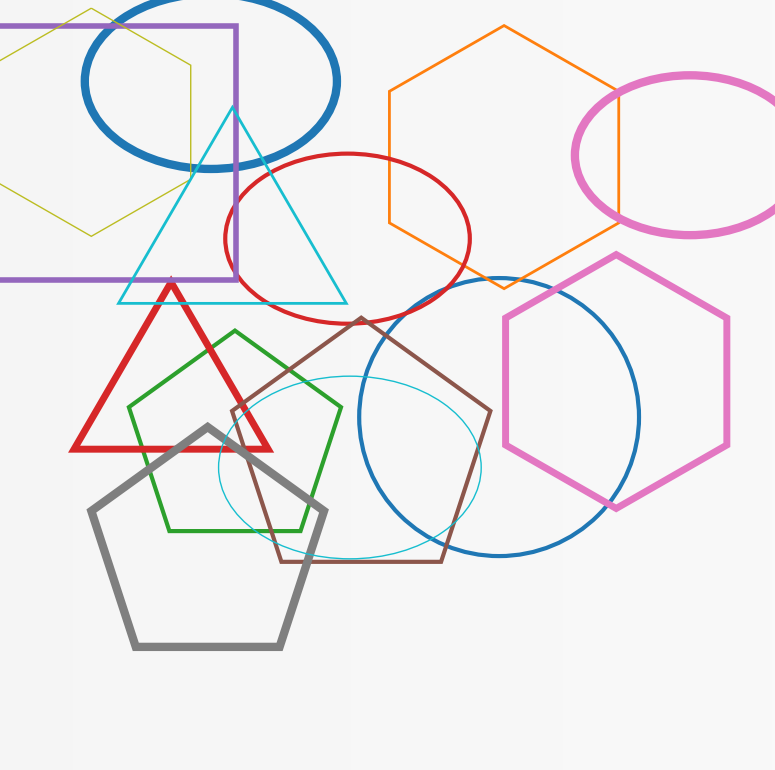[{"shape": "circle", "thickness": 1.5, "radius": 0.9, "center": [0.644, 0.458]}, {"shape": "oval", "thickness": 3, "radius": 0.81, "center": [0.272, 0.894]}, {"shape": "hexagon", "thickness": 1, "radius": 0.85, "center": [0.65, 0.796]}, {"shape": "pentagon", "thickness": 1.5, "radius": 0.72, "center": [0.303, 0.427]}, {"shape": "triangle", "thickness": 2.5, "radius": 0.72, "center": [0.221, 0.489]}, {"shape": "oval", "thickness": 1.5, "radius": 0.79, "center": [0.448, 0.69]}, {"shape": "square", "thickness": 2, "radius": 0.82, "center": [0.14, 0.801]}, {"shape": "pentagon", "thickness": 1.5, "radius": 0.88, "center": [0.466, 0.412]}, {"shape": "oval", "thickness": 3, "radius": 0.74, "center": [0.89, 0.798]}, {"shape": "hexagon", "thickness": 2.5, "radius": 0.82, "center": [0.795, 0.505]}, {"shape": "pentagon", "thickness": 3, "radius": 0.79, "center": [0.268, 0.288]}, {"shape": "hexagon", "thickness": 0.5, "radius": 0.74, "center": [0.118, 0.841]}, {"shape": "oval", "thickness": 0.5, "radius": 0.85, "center": [0.451, 0.393]}, {"shape": "triangle", "thickness": 1, "radius": 0.85, "center": [0.3, 0.691]}]